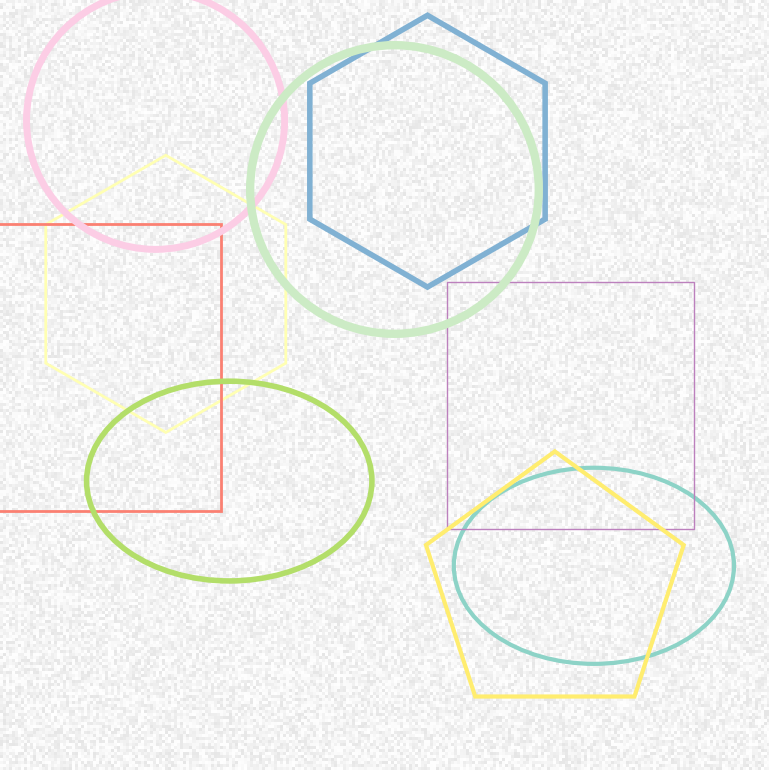[{"shape": "oval", "thickness": 1.5, "radius": 0.91, "center": [0.771, 0.265]}, {"shape": "hexagon", "thickness": 1, "radius": 0.9, "center": [0.215, 0.618]}, {"shape": "square", "thickness": 1, "radius": 0.93, "center": [0.1, 0.523]}, {"shape": "hexagon", "thickness": 2, "radius": 0.88, "center": [0.555, 0.804]}, {"shape": "oval", "thickness": 2, "radius": 0.93, "center": [0.298, 0.375]}, {"shape": "circle", "thickness": 2.5, "radius": 0.84, "center": [0.202, 0.844]}, {"shape": "square", "thickness": 0.5, "radius": 0.8, "center": [0.741, 0.473]}, {"shape": "circle", "thickness": 3, "radius": 0.94, "center": [0.512, 0.754]}, {"shape": "pentagon", "thickness": 1.5, "radius": 0.88, "center": [0.721, 0.238]}]